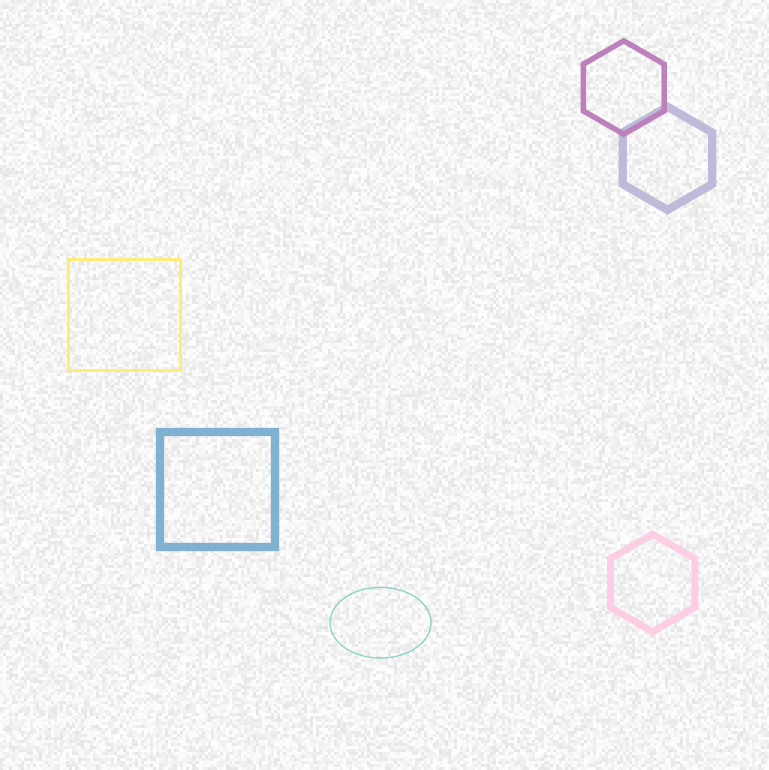[{"shape": "oval", "thickness": 0.5, "radius": 0.33, "center": [0.494, 0.191]}, {"shape": "hexagon", "thickness": 3, "radius": 0.34, "center": [0.867, 0.794]}, {"shape": "square", "thickness": 3, "radius": 0.37, "center": [0.282, 0.365]}, {"shape": "hexagon", "thickness": 2.5, "radius": 0.32, "center": [0.848, 0.243]}, {"shape": "hexagon", "thickness": 2, "radius": 0.3, "center": [0.81, 0.886]}, {"shape": "square", "thickness": 1, "radius": 0.36, "center": [0.161, 0.591]}]